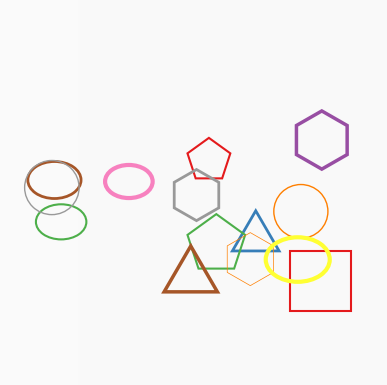[{"shape": "square", "thickness": 1.5, "radius": 0.39, "center": [0.827, 0.269]}, {"shape": "pentagon", "thickness": 1.5, "radius": 0.29, "center": [0.539, 0.584]}, {"shape": "triangle", "thickness": 2, "radius": 0.35, "center": [0.66, 0.383]}, {"shape": "pentagon", "thickness": 1.5, "radius": 0.39, "center": [0.558, 0.366]}, {"shape": "oval", "thickness": 1.5, "radius": 0.33, "center": [0.158, 0.424]}, {"shape": "hexagon", "thickness": 2.5, "radius": 0.38, "center": [0.83, 0.636]}, {"shape": "circle", "thickness": 1, "radius": 0.35, "center": [0.776, 0.451]}, {"shape": "hexagon", "thickness": 0.5, "radius": 0.34, "center": [0.646, 0.327]}, {"shape": "oval", "thickness": 3, "radius": 0.41, "center": [0.768, 0.326]}, {"shape": "oval", "thickness": 2, "radius": 0.34, "center": [0.14, 0.532]}, {"shape": "triangle", "thickness": 2.5, "radius": 0.4, "center": [0.492, 0.282]}, {"shape": "oval", "thickness": 3, "radius": 0.31, "center": [0.333, 0.529]}, {"shape": "circle", "thickness": 1, "radius": 0.35, "center": [0.134, 0.513]}, {"shape": "hexagon", "thickness": 2, "radius": 0.33, "center": [0.507, 0.493]}]